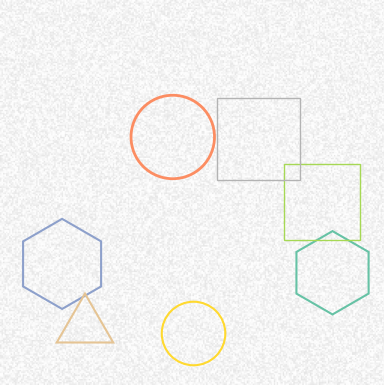[{"shape": "hexagon", "thickness": 1.5, "radius": 0.54, "center": [0.864, 0.292]}, {"shape": "circle", "thickness": 2, "radius": 0.54, "center": [0.449, 0.644]}, {"shape": "hexagon", "thickness": 1.5, "radius": 0.59, "center": [0.161, 0.315]}, {"shape": "square", "thickness": 1, "radius": 0.49, "center": [0.837, 0.476]}, {"shape": "circle", "thickness": 1.5, "radius": 0.41, "center": [0.503, 0.134]}, {"shape": "triangle", "thickness": 1.5, "radius": 0.42, "center": [0.221, 0.153]}, {"shape": "square", "thickness": 1, "radius": 0.53, "center": [0.672, 0.639]}]